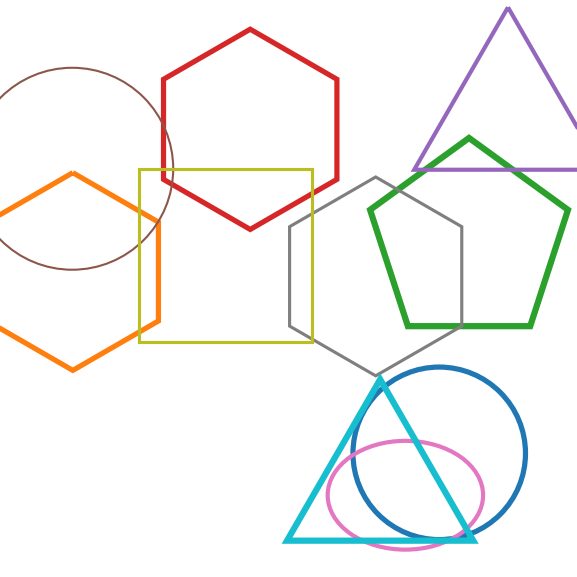[{"shape": "circle", "thickness": 2.5, "radius": 0.75, "center": [0.761, 0.214]}, {"shape": "hexagon", "thickness": 2.5, "radius": 0.86, "center": [0.126, 0.529]}, {"shape": "pentagon", "thickness": 3, "radius": 0.9, "center": [0.812, 0.58]}, {"shape": "hexagon", "thickness": 2.5, "radius": 0.87, "center": [0.433, 0.775]}, {"shape": "triangle", "thickness": 2, "radius": 0.94, "center": [0.88, 0.799]}, {"shape": "circle", "thickness": 1, "radius": 0.87, "center": [0.125, 0.707]}, {"shape": "oval", "thickness": 2, "radius": 0.67, "center": [0.702, 0.142]}, {"shape": "hexagon", "thickness": 1.5, "radius": 0.86, "center": [0.651, 0.521]}, {"shape": "square", "thickness": 1.5, "radius": 0.75, "center": [0.391, 0.556]}, {"shape": "triangle", "thickness": 3, "radius": 0.93, "center": [0.658, 0.156]}]